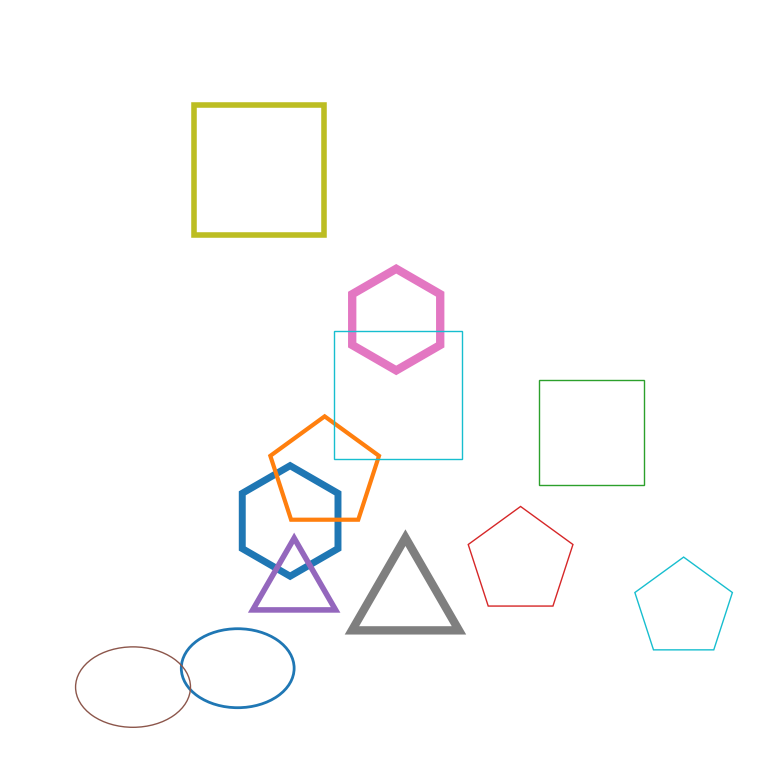[{"shape": "hexagon", "thickness": 2.5, "radius": 0.36, "center": [0.377, 0.323]}, {"shape": "oval", "thickness": 1, "radius": 0.37, "center": [0.309, 0.132]}, {"shape": "pentagon", "thickness": 1.5, "radius": 0.37, "center": [0.422, 0.385]}, {"shape": "square", "thickness": 0.5, "radius": 0.34, "center": [0.768, 0.438]}, {"shape": "pentagon", "thickness": 0.5, "radius": 0.36, "center": [0.676, 0.271]}, {"shape": "triangle", "thickness": 2, "radius": 0.31, "center": [0.382, 0.239]}, {"shape": "oval", "thickness": 0.5, "radius": 0.37, "center": [0.173, 0.108]}, {"shape": "hexagon", "thickness": 3, "radius": 0.33, "center": [0.515, 0.585]}, {"shape": "triangle", "thickness": 3, "radius": 0.4, "center": [0.527, 0.221]}, {"shape": "square", "thickness": 2, "radius": 0.42, "center": [0.337, 0.78]}, {"shape": "pentagon", "thickness": 0.5, "radius": 0.33, "center": [0.888, 0.21]}, {"shape": "square", "thickness": 0.5, "radius": 0.42, "center": [0.517, 0.487]}]